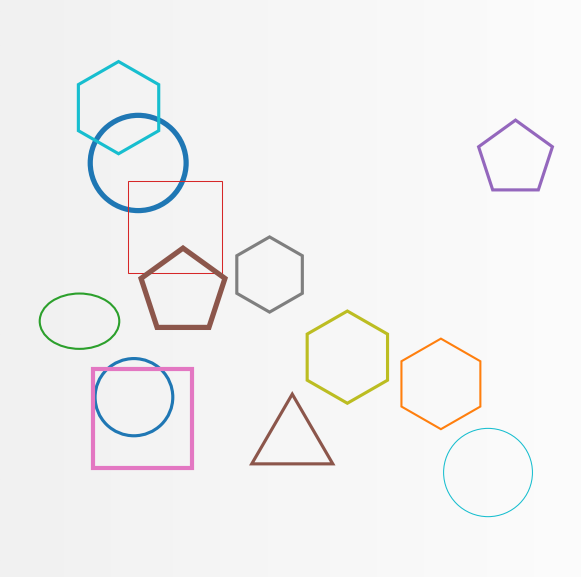[{"shape": "circle", "thickness": 2.5, "radius": 0.41, "center": [0.238, 0.717]}, {"shape": "circle", "thickness": 1.5, "radius": 0.33, "center": [0.23, 0.311]}, {"shape": "hexagon", "thickness": 1, "radius": 0.39, "center": [0.759, 0.334]}, {"shape": "oval", "thickness": 1, "radius": 0.34, "center": [0.137, 0.443]}, {"shape": "square", "thickness": 0.5, "radius": 0.4, "center": [0.301, 0.606]}, {"shape": "pentagon", "thickness": 1.5, "radius": 0.33, "center": [0.887, 0.724]}, {"shape": "pentagon", "thickness": 2.5, "radius": 0.38, "center": [0.315, 0.494]}, {"shape": "triangle", "thickness": 1.5, "radius": 0.4, "center": [0.503, 0.236]}, {"shape": "square", "thickness": 2, "radius": 0.43, "center": [0.246, 0.275]}, {"shape": "hexagon", "thickness": 1.5, "radius": 0.33, "center": [0.464, 0.524]}, {"shape": "hexagon", "thickness": 1.5, "radius": 0.4, "center": [0.598, 0.381]}, {"shape": "hexagon", "thickness": 1.5, "radius": 0.4, "center": [0.204, 0.813]}, {"shape": "circle", "thickness": 0.5, "radius": 0.38, "center": [0.84, 0.181]}]